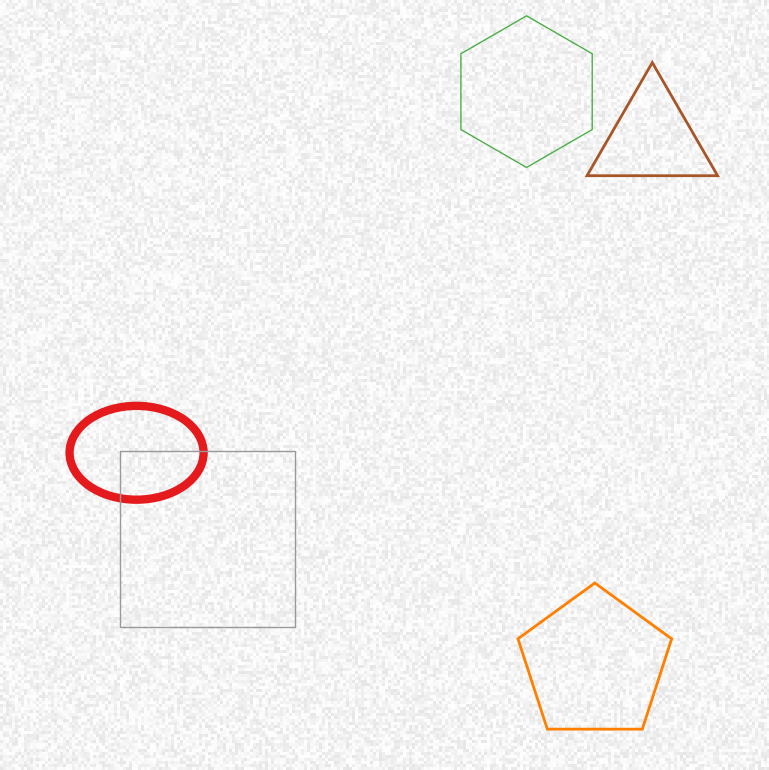[{"shape": "oval", "thickness": 3, "radius": 0.44, "center": [0.177, 0.412]}, {"shape": "hexagon", "thickness": 0.5, "radius": 0.49, "center": [0.684, 0.881]}, {"shape": "pentagon", "thickness": 1, "radius": 0.52, "center": [0.772, 0.138]}, {"shape": "triangle", "thickness": 1, "radius": 0.49, "center": [0.847, 0.821]}, {"shape": "square", "thickness": 0.5, "radius": 0.57, "center": [0.269, 0.3]}]